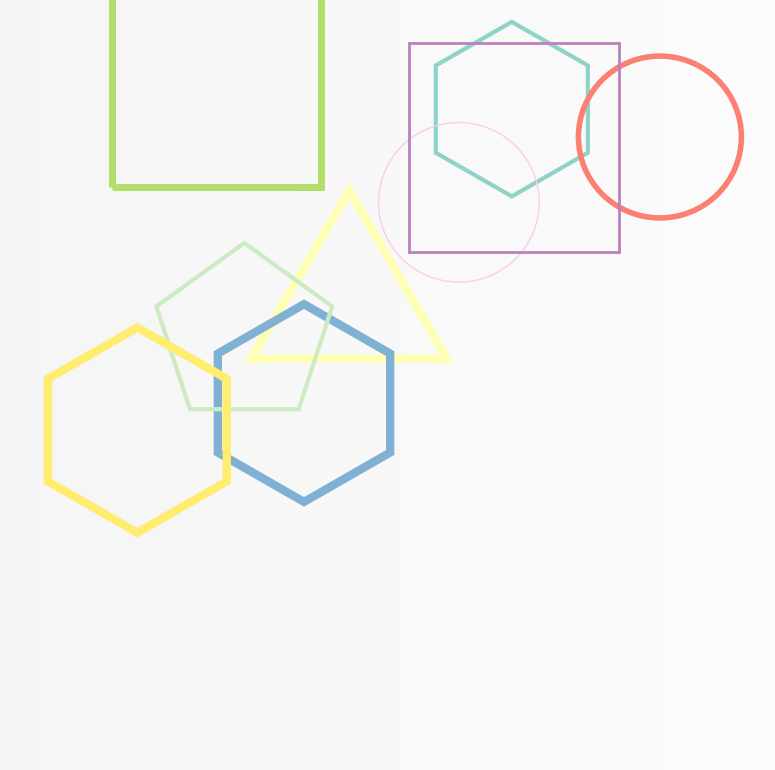[{"shape": "hexagon", "thickness": 1.5, "radius": 0.57, "center": [0.66, 0.858]}, {"shape": "triangle", "thickness": 3, "radius": 0.73, "center": [0.45, 0.607]}, {"shape": "circle", "thickness": 2, "radius": 0.53, "center": [0.852, 0.822]}, {"shape": "hexagon", "thickness": 3, "radius": 0.64, "center": [0.392, 0.477]}, {"shape": "square", "thickness": 2.5, "radius": 0.68, "center": [0.28, 0.893]}, {"shape": "circle", "thickness": 0.5, "radius": 0.52, "center": [0.592, 0.737]}, {"shape": "square", "thickness": 1, "radius": 0.68, "center": [0.663, 0.808]}, {"shape": "pentagon", "thickness": 1.5, "radius": 0.6, "center": [0.315, 0.565]}, {"shape": "hexagon", "thickness": 3, "radius": 0.67, "center": [0.177, 0.441]}]